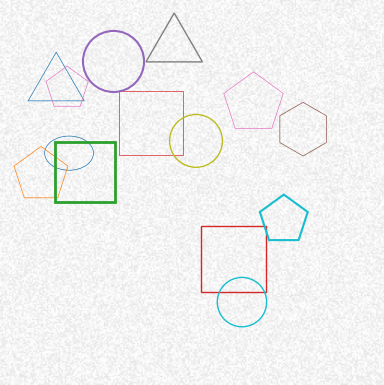[{"shape": "oval", "thickness": 0.5, "radius": 0.32, "center": [0.179, 0.602]}, {"shape": "triangle", "thickness": 0.5, "radius": 0.42, "center": [0.146, 0.78]}, {"shape": "pentagon", "thickness": 0.5, "radius": 0.37, "center": [0.107, 0.546]}, {"shape": "square", "thickness": 2, "radius": 0.39, "center": [0.221, 0.553]}, {"shape": "square", "thickness": 0.5, "radius": 0.42, "center": [0.392, 0.681]}, {"shape": "square", "thickness": 1, "radius": 0.43, "center": [0.606, 0.326]}, {"shape": "circle", "thickness": 1.5, "radius": 0.4, "center": [0.295, 0.84]}, {"shape": "hexagon", "thickness": 0.5, "radius": 0.35, "center": [0.787, 0.665]}, {"shape": "pentagon", "thickness": 0.5, "radius": 0.41, "center": [0.658, 0.732]}, {"shape": "pentagon", "thickness": 0.5, "radius": 0.29, "center": [0.174, 0.771]}, {"shape": "triangle", "thickness": 1, "radius": 0.42, "center": [0.452, 0.882]}, {"shape": "circle", "thickness": 1, "radius": 0.34, "center": [0.509, 0.634]}, {"shape": "pentagon", "thickness": 1.5, "radius": 0.33, "center": [0.737, 0.429]}, {"shape": "circle", "thickness": 1, "radius": 0.32, "center": [0.628, 0.215]}]